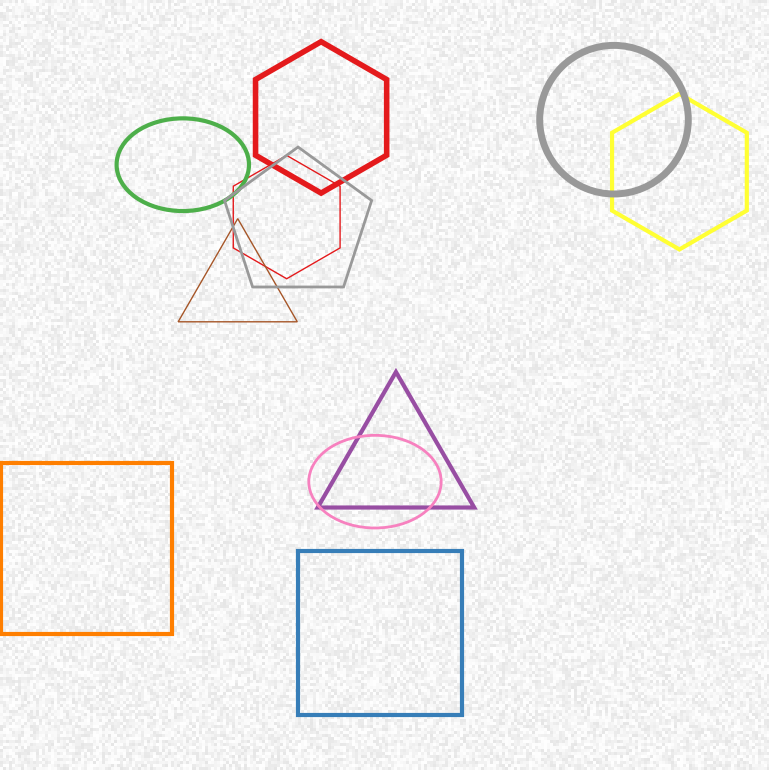[{"shape": "hexagon", "thickness": 2, "radius": 0.49, "center": [0.417, 0.848]}, {"shape": "hexagon", "thickness": 0.5, "radius": 0.4, "center": [0.372, 0.718]}, {"shape": "square", "thickness": 1.5, "radius": 0.53, "center": [0.494, 0.178]}, {"shape": "oval", "thickness": 1.5, "radius": 0.43, "center": [0.237, 0.786]}, {"shape": "triangle", "thickness": 1.5, "radius": 0.59, "center": [0.514, 0.4]}, {"shape": "square", "thickness": 1.5, "radius": 0.55, "center": [0.112, 0.288]}, {"shape": "hexagon", "thickness": 1.5, "radius": 0.51, "center": [0.882, 0.777]}, {"shape": "triangle", "thickness": 0.5, "radius": 0.45, "center": [0.309, 0.627]}, {"shape": "oval", "thickness": 1, "radius": 0.43, "center": [0.487, 0.374]}, {"shape": "pentagon", "thickness": 1, "radius": 0.5, "center": [0.387, 0.709]}, {"shape": "circle", "thickness": 2.5, "radius": 0.48, "center": [0.797, 0.845]}]